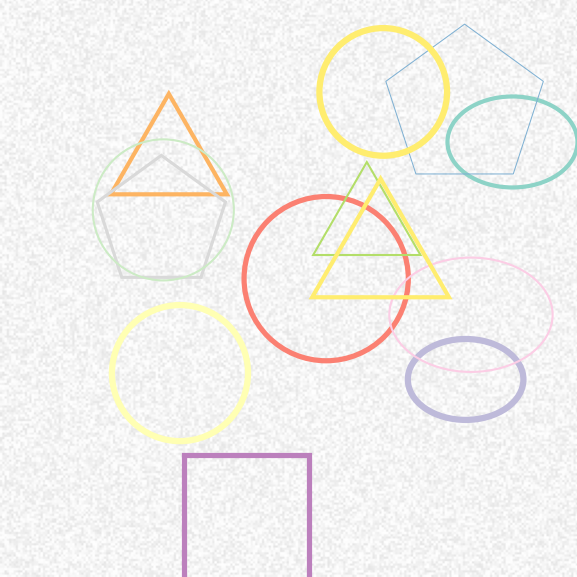[{"shape": "oval", "thickness": 2, "radius": 0.56, "center": [0.887, 0.753]}, {"shape": "circle", "thickness": 3, "radius": 0.59, "center": [0.312, 0.353]}, {"shape": "oval", "thickness": 3, "radius": 0.5, "center": [0.806, 0.342]}, {"shape": "circle", "thickness": 2.5, "radius": 0.71, "center": [0.565, 0.517]}, {"shape": "pentagon", "thickness": 0.5, "radius": 0.72, "center": [0.804, 0.814]}, {"shape": "triangle", "thickness": 2, "radius": 0.58, "center": [0.292, 0.721]}, {"shape": "triangle", "thickness": 1, "radius": 0.54, "center": [0.635, 0.611]}, {"shape": "oval", "thickness": 1, "radius": 0.71, "center": [0.815, 0.454]}, {"shape": "pentagon", "thickness": 1.5, "radius": 0.58, "center": [0.279, 0.613]}, {"shape": "square", "thickness": 2.5, "radius": 0.54, "center": [0.427, 0.104]}, {"shape": "circle", "thickness": 1, "radius": 0.61, "center": [0.283, 0.636]}, {"shape": "triangle", "thickness": 2, "radius": 0.68, "center": [0.659, 0.553]}, {"shape": "circle", "thickness": 3, "radius": 0.55, "center": [0.664, 0.84]}]